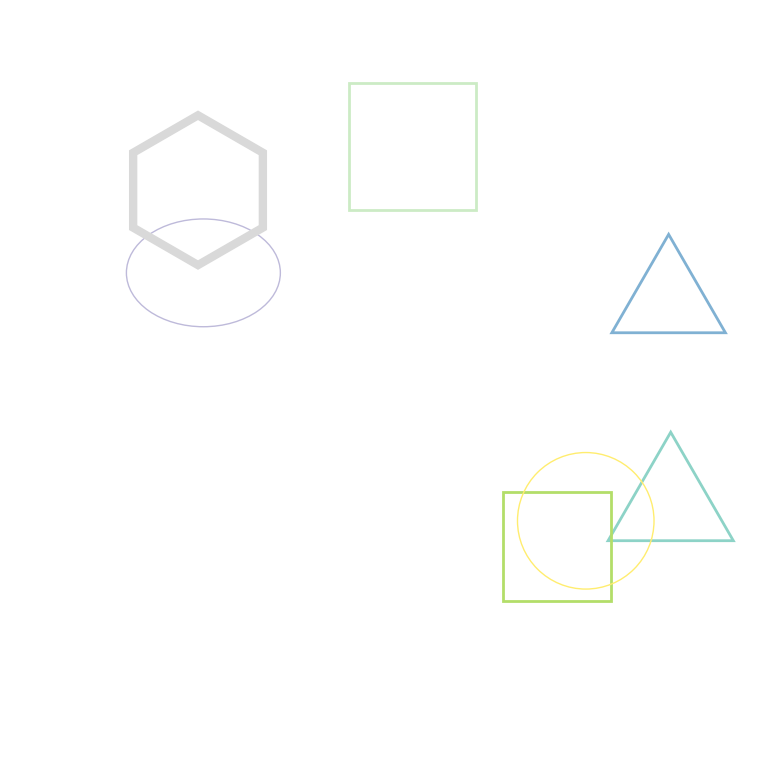[{"shape": "triangle", "thickness": 1, "radius": 0.47, "center": [0.871, 0.345]}, {"shape": "oval", "thickness": 0.5, "radius": 0.5, "center": [0.264, 0.646]}, {"shape": "triangle", "thickness": 1, "radius": 0.43, "center": [0.868, 0.61]}, {"shape": "square", "thickness": 1, "radius": 0.35, "center": [0.723, 0.29]}, {"shape": "hexagon", "thickness": 3, "radius": 0.49, "center": [0.257, 0.753]}, {"shape": "square", "thickness": 1, "radius": 0.41, "center": [0.536, 0.81]}, {"shape": "circle", "thickness": 0.5, "radius": 0.44, "center": [0.761, 0.324]}]